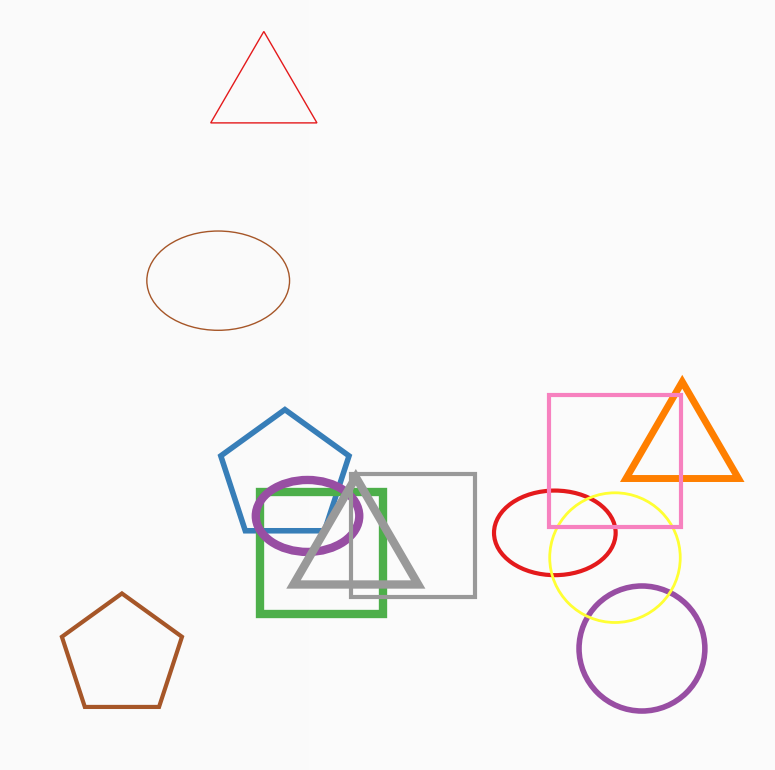[{"shape": "oval", "thickness": 1.5, "radius": 0.39, "center": [0.716, 0.308]}, {"shape": "triangle", "thickness": 0.5, "radius": 0.4, "center": [0.34, 0.88]}, {"shape": "pentagon", "thickness": 2, "radius": 0.43, "center": [0.368, 0.381]}, {"shape": "square", "thickness": 3, "radius": 0.4, "center": [0.415, 0.282]}, {"shape": "oval", "thickness": 3, "radius": 0.33, "center": [0.397, 0.33]}, {"shape": "circle", "thickness": 2, "radius": 0.41, "center": [0.828, 0.158]}, {"shape": "triangle", "thickness": 2.5, "radius": 0.42, "center": [0.88, 0.42]}, {"shape": "circle", "thickness": 1, "radius": 0.42, "center": [0.794, 0.276]}, {"shape": "oval", "thickness": 0.5, "radius": 0.46, "center": [0.282, 0.635]}, {"shape": "pentagon", "thickness": 1.5, "radius": 0.41, "center": [0.157, 0.148]}, {"shape": "square", "thickness": 1.5, "radius": 0.43, "center": [0.794, 0.402]}, {"shape": "triangle", "thickness": 3, "radius": 0.46, "center": [0.459, 0.287]}, {"shape": "square", "thickness": 1.5, "radius": 0.4, "center": [0.533, 0.304]}]